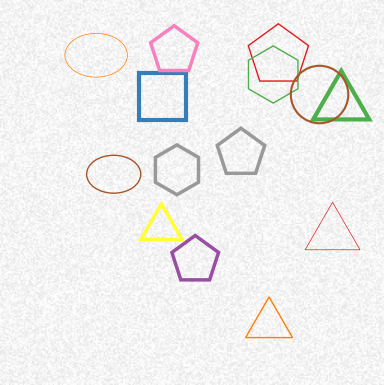[{"shape": "triangle", "thickness": 0.5, "radius": 0.41, "center": [0.864, 0.392]}, {"shape": "pentagon", "thickness": 1, "radius": 0.41, "center": [0.723, 0.856]}, {"shape": "square", "thickness": 3, "radius": 0.31, "center": [0.422, 0.75]}, {"shape": "triangle", "thickness": 3, "radius": 0.42, "center": [0.886, 0.732]}, {"shape": "hexagon", "thickness": 1, "radius": 0.37, "center": [0.71, 0.806]}, {"shape": "pentagon", "thickness": 2.5, "radius": 0.32, "center": [0.507, 0.325]}, {"shape": "oval", "thickness": 0.5, "radius": 0.41, "center": [0.25, 0.857]}, {"shape": "triangle", "thickness": 1, "radius": 0.35, "center": [0.699, 0.158]}, {"shape": "triangle", "thickness": 2.5, "radius": 0.31, "center": [0.419, 0.409]}, {"shape": "oval", "thickness": 1, "radius": 0.35, "center": [0.295, 0.547]}, {"shape": "circle", "thickness": 1.5, "radius": 0.37, "center": [0.83, 0.755]}, {"shape": "pentagon", "thickness": 2.5, "radius": 0.32, "center": [0.452, 0.869]}, {"shape": "pentagon", "thickness": 2.5, "radius": 0.32, "center": [0.626, 0.602]}, {"shape": "hexagon", "thickness": 2.5, "radius": 0.32, "center": [0.46, 0.559]}]